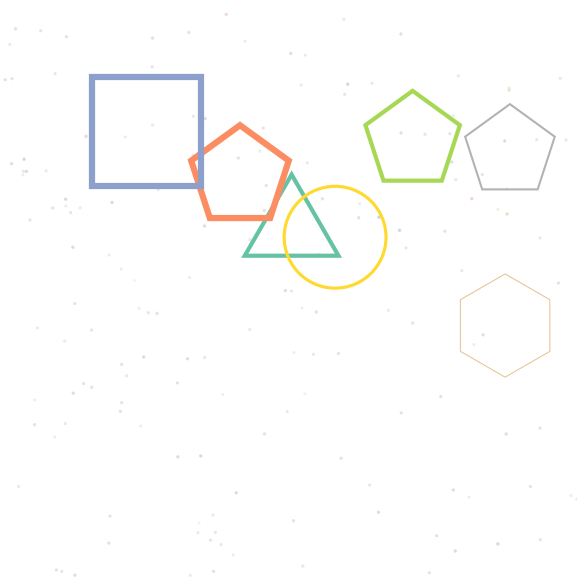[{"shape": "triangle", "thickness": 2, "radius": 0.47, "center": [0.505, 0.603]}, {"shape": "pentagon", "thickness": 3, "radius": 0.44, "center": [0.416, 0.693]}, {"shape": "square", "thickness": 3, "radius": 0.47, "center": [0.254, 0.771]}, {"shape": "pentagon", "thickness": 2, "radius": 0.43, "center": [0.715, 0.756]}, {"shape": "circle", "thickness": 1.5, "radius": 0.44, "center": [0.58, 0.588]}, {"shape": "hexagon", "thickness": 0.5, "radius": 0.45, "center": [0.875, 0.435]}, {"shape": "pentagon", "thickness": 1, "radius": 0.41, "center": [0.883, 0.737]}]